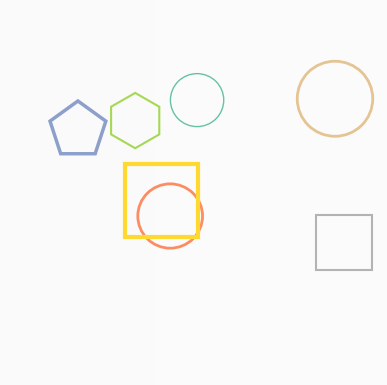[{"shape": "circle", "thickness": 1, "radius": 0.34, "center": [0.509, 0.74]}, {"shape": "circle", "thickness": 2, "radius": 0.42, "center": [0.439, 0.439]}, {"shape": "pentagon", "thickness": 2.5, "radius": 0.38, "center": [0.201, 0.662]}, {"shape": "hexagon", "thickness": 1.5, "radius": 0.36, "center": [0.349, 0.687]}, {"shape": "square", "thickness": 3, "radius": 0.47, "center": [0.417, 0.479]}, {"shape": "circle", "thickness": 2, "radius": 0.49, "center": [0.864, 0.743]}, {"shape": "square", "thickness": 1.5, "radius": 0.36, "center": [0.889, 0.37]}]